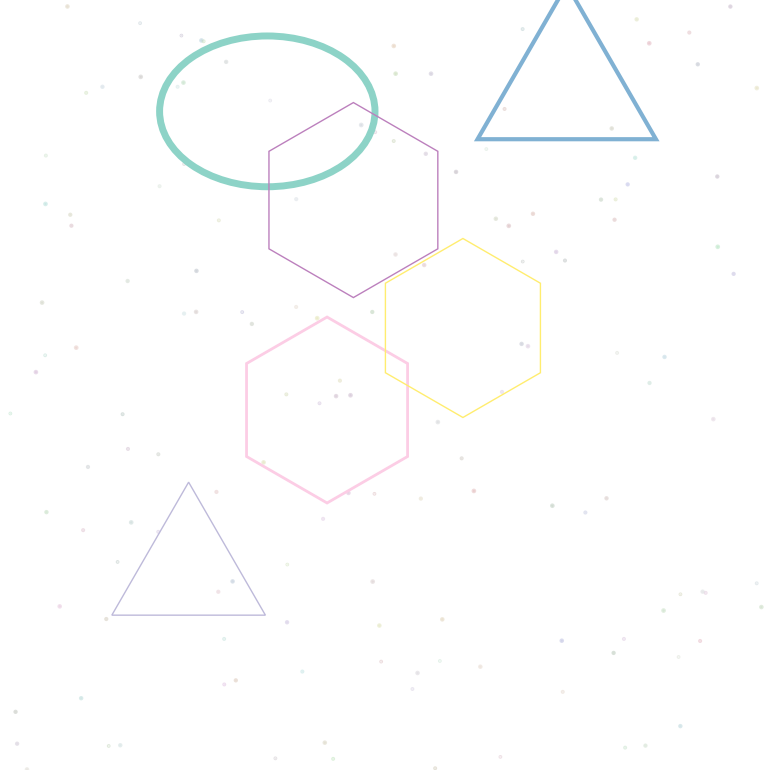[{"shape": "oval", "thickness": 2.5, "radius": 0.7, "center": [0.347, 0.855]}, {"shape": "triangle", "thickness": 0.5, "radius": 0.58, "center": [0.245, 0.259]}, {"shape": "triangle", "thickness": 1.5, "radius": 0.67, "center": [0.736, 0.886]}, {"shape": "hexagon", "thickness": 1, "radius": 0.6, "center": [0.425, 0.468]}, {"shape": "hexagon", "thickness": 0.5, "radius": 0.63, "center": [0.459, 0.74]}, {"shape": "hexagon", "thickness": 0.5, "radius": 0.58, "center": [0.601, 0.574]}]